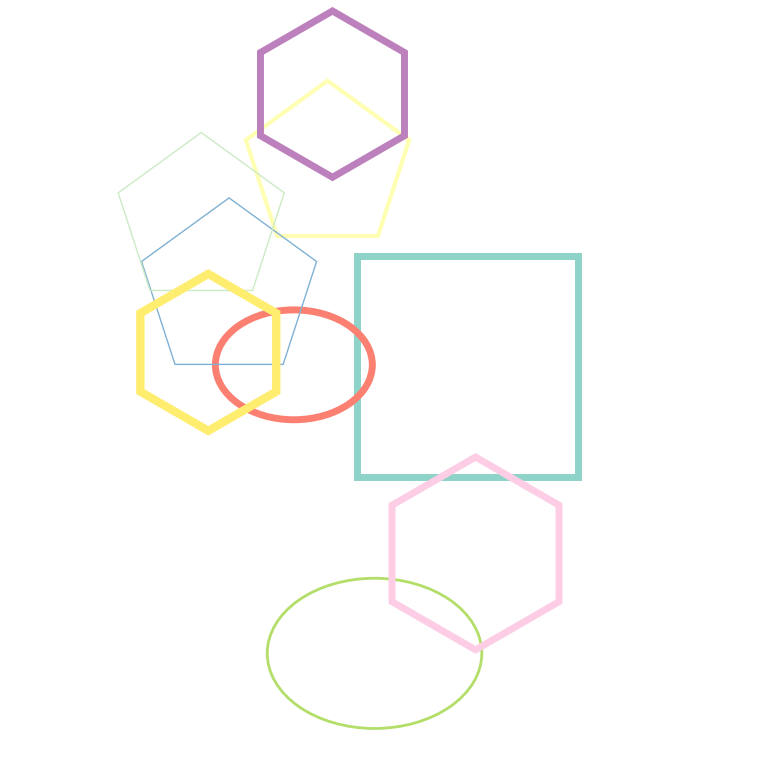[{"shape": "square", "thickness": 2.5, "radius": 0.72, "center": [0.607, 0.524]}, {"shape": "pentagon", "thickness": 1.5, "radius": 0.56, "center": [0.425, 0.784]}, {"shape": "oval", "thickness": 2.5, "radius": 0.51, "center": [0.382, 0.526]}, {"shape": "pentagon", "thickness": 0.5, "radius": 0.6, "center": [0.297, 0.623]}, {"shape": "oval", "thickness": 1, "radius": 0.7, "center": [0.486, 0.151]}, {"shape": "hexagon", "thickness": 2.5, "radius": 0.63, "center": [0.618, 0.281]}, {"shape": "hexagon", "thickness": 2.5, "radius": 0.54, "center": [0.432, 0.878]}, {"shape": "pentagon", "thickness": 0.5, "radius": 0.57, "center": [0.261, 0.714]}, {"shape": "hexagon", "thickness": 3, "radius": 0.51, "center": [0.271, 0.542]}]